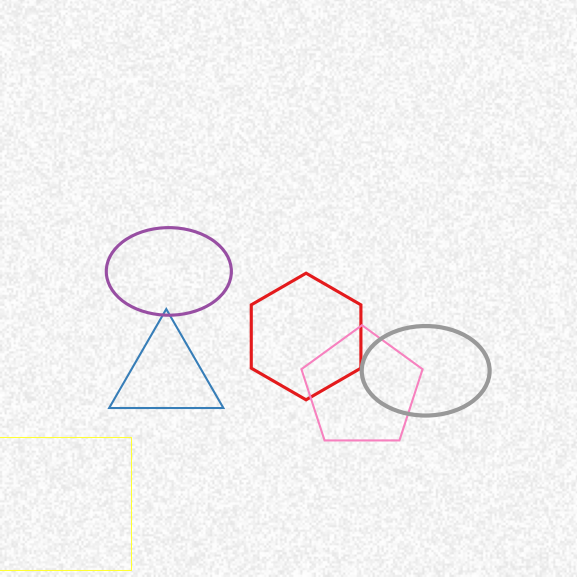[{"shape": "hexagon", "thickness": 1.5, "radius": 0.55, "center": [0.53, 0.416]}, {"shape": "triangle", "thickness": 1, "radius": 0.57, "center": [0.288, 0.35]}, {"shape": "oval", "thickness": 1.5, "radius": 0.54, "center": [0.292, 0.529]}, {"shape": "square", "thickness": 0.5, "radius": 0.58, "center": [0.111, 0.127]}, {"shape": "pentagon", "thickness": 1, "radius": 0.55, "center": [0.627, 0.326]}, {"shape": "oval", "thickness": 2, "radius": 0.55, "center": [0.737, 0.357]}]